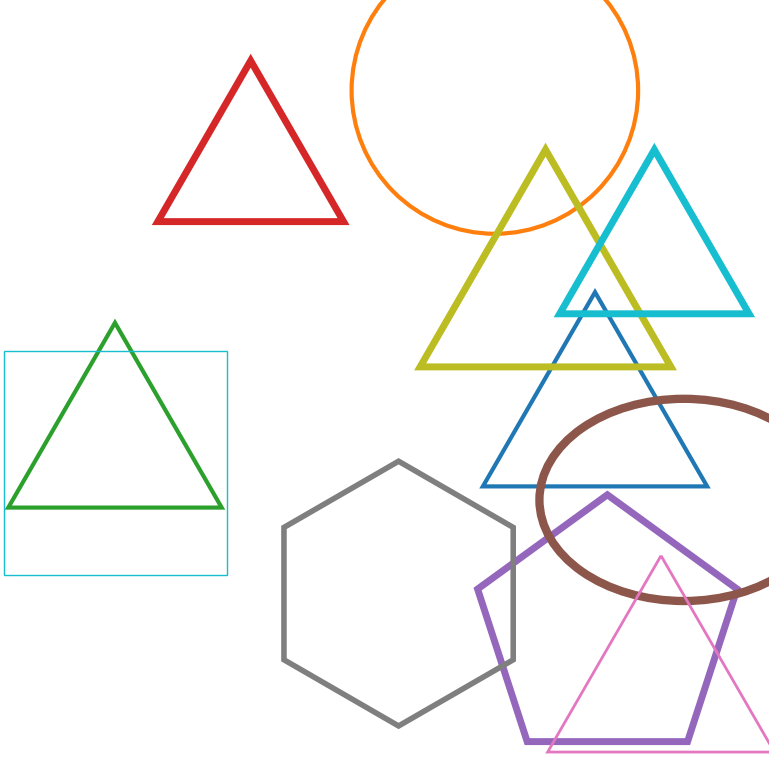[{"shape": "triangle", "thickness": 1.5, "radius": 0.84, "center": [0.773, 0.452]}, {"shape": "circle", "thickness": 1.5, "radius": 0.93, "center": [0.643, 0.882]}, {"shape": "triangle", "thickness": 1.5, "radius": 0.8, "center": [0.149, 0.421]}, {"shape": "triangle", "thickness": 2.5, "radius": 0.7, "center": [0.326, 0.782]}, {"shape": "pentagon", "thickness": 2.5, "radius": 0.89, "center": [0.789, 0.18]}, {"shape": "oval", "thickness": 3, "radius": 0.94, "center": [0.888, 0.351]}, {"shape": "triangle", "thickness": 1, "radius": 0.85, "center": [0.858, 0.108]}, {"shape": "hexagon", "thickness": 2, "radius": 0.86, "center": [0.518, 0.229]}, {"shape": "triangle", "thickness": 2.5, "radius": 0.94, "center": [0.708, 0.618]}, {"shape": "triangle", "thickness": 2.5, "radius": 0.71, "center": [0.85, 0.663]}, {"shape": "square", "thickness": 0.5, "radius": 0.73, "center": [0.15, 0.399]}]